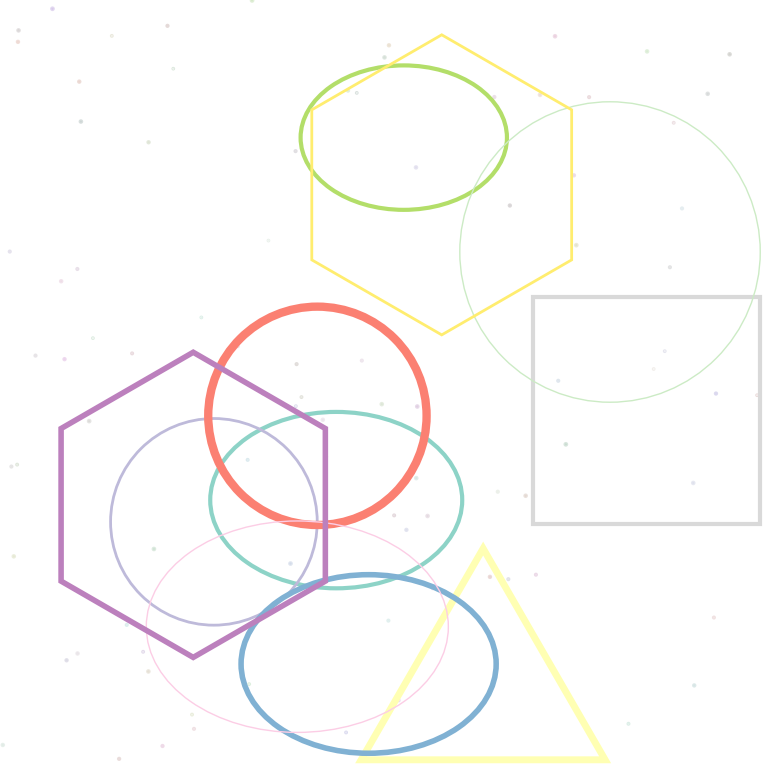[{"shape": "oval", "thickness": 1.5, "radius": 0.82, "center": [0.437, 0.351]}, {"shape": "triangle", "thickness": 2.5, "radius": 0.91, "center": [0.627, 0.105]}, {"shape": "circle", "thickness": 1, "radius": 0.67, "center": [0.278, 0.322]}, {"shape": "circle", "thickness": 3, "radius": 0.71, "center": [0.412, 0.46]}, {"shape": "oval", "thickness": 2, "radius": 0.83, "center": [0.479, 0.138]}, {"shape": "oval", "thickness": 1.5, "radius": 0.67, "center": [0.524, 0.821]}, {"shape": "oval", "thickness": 0.5, "radius": 0.98, "center": [0.386, 0.186]}, {"shape": "square", "thickness": 1.5, "radius": 0.74, "center": [0.84, 0.466]}, {"shape": "hexagon", "thickness": 2, "radius": 0.99, "center": [0.251, 0.344]}, {"shape": "circle", "thickness": 0.5, "radius": 0.98, "center": [0.792, 0.673]}, {"shape": "hexagon", "thickness": 1, "radius": 0.97, "center": [0.574, 0.76]}]